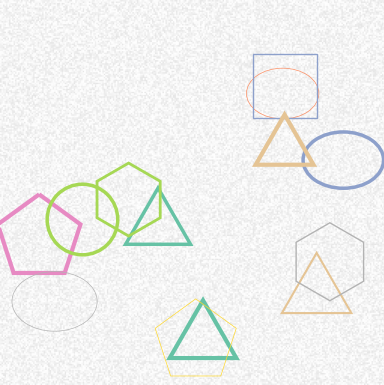[{"shape": "triangle", "thickness": 3, "radius": 0.5, "center": [0.527, 0.12]}, {"shape": "triangle", "thickness": 2.5, "radius": 0.49, "center": [0.411, 0.414]}, {"shape": "oval", "thickness": 0.5, "radius": 0.47, "center": [0.734, 0.757]}, {"shape": "oval", "thickness": 2.5, "radius": 0.52, "center": [0.892, 0.584]}, {"shape": "square", "thickness": 1, "radius": 0.42, "center": [0.74, 0.777]}, {"shape": "pentagon", "thickness": 3, "radius": 0.56, "center": [0.102, 0.382]}, {"shape": "hexagon", "thickness": 2, "radius": 0.47, "center": [0.334, 0.482]}, {"shape": "circle", "thickness": 2.5, "radius": 0.46, "center": [0.214, 0.43]}, {"shape": "pentagon", "thickness": 0.5, "radius": 0.55, "center": [0.508, 0.113]}, {"shape": "triangle", "thickness": 3, "radius": 0.43, "center": [0.739, 0.615]}, {"shape": "triangle", "thickness": 1.5, "radius": 0.52, "center": [0.822, 0.239]}, {"shape": "oval", "thickness": 0.5, "radius": 0.55, "center": [0.142, 0.217]}, {"shape": "hexagon", "thickness": 1, "radius": 0.51, "center": [0.857, 0.32]}]